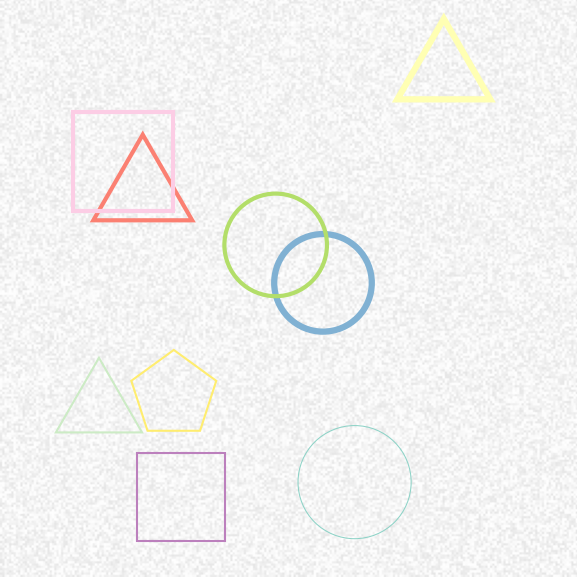[{"shape": "circle", "thickness": 0.5, "radius": 0.49, "center": [0.614, 0.164]}, {"shape": "triangle", "thickness": 3, "radius": 0.47, "center": [0.769, 0.874]}, {"shape": "triangle", "thickness": 2, "radius": 0.49, "center": [0.247, 0.667]}, {"shape": "circle", "thickness": 3, "radius": 0.42, "center": [0.559, 0.509]}, {"shape": "circle", "thickness": 2, "radius": 0.44, "center": [0.477, 0.575]}, {"shape": "square", "thickness": 2, "radius": 0.43, "center": [0.213, 0.72]}, {"shape": "square", "thickness": 1, "radius": 0.38, "center": [0.314, 0.138]}, {"shape": "triangle", "thickness": 1, "radius": 0.43, "center": [0.171, 0.293]}, {"shape": "pentagon", "thickness": 1, "radius": 0.39, "center": [0.301, 0.316]}]